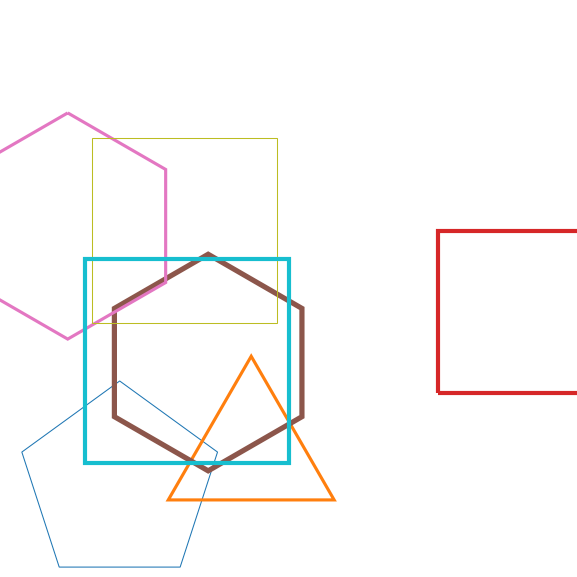[{"shape": "pentagon", "thickness": 0.5, "radius": 0.89, "center": [0.207, 0.161]}, {"shape": "triangle", "thickness": 1.5, "radius": 0.83, "center": [0.435, 0.216]}, {"shape": "square", "thickness": 2, "radius": 0.7, "center": [0.897, 0.459]}, {"shape": "hexagon", "thickness": 2.5, "radius": 0.94, "center": [0.36, 0.371]}, {"shape": "hexagon", "thickness": 1.5, "radius": 0.98, "center": [0.117, 0.608]}, {"shape": "square", "thickness": 0.5, "radius": 0.8, "center": [0.32, 0.6]}, {"shape": "square", "thickness": 2, "radius": 0.89, "center": [0.324, 0.374]}]